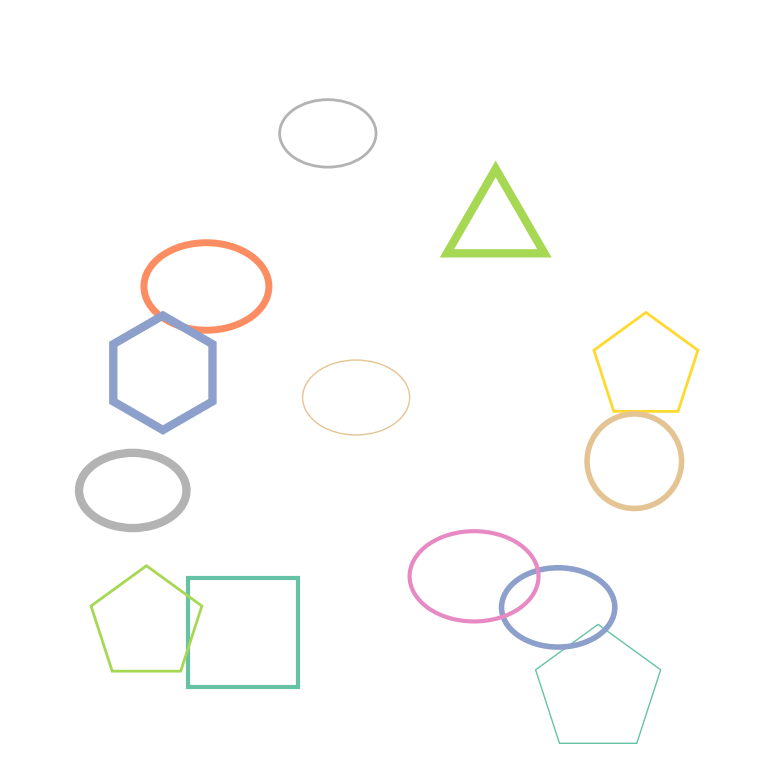[{"shape": "pentagon", "thickness": 0.5, "radius": 0.43, "center": [0.777, 0.104]}, {"shape": "square", "thickness": 1.5, "radius": 0.36, "center": [0.316, 0.178]}, {"shape": "oval", "thickness": 2.5, "radius": 0.41, "center": [0.268, 0.628]}, {"shape": "hexagon", "thickness": 3, "radius": 0.37, "center": [0.212, 0.516]}, {"shape": "oval", "thickness": 2, "radius": 0.37, "center": [0.725, 0.211]}, {"shape": "oval", "thickness": 1.5, "radius": 0.42, "center": [0.616, 0.252]}, {"shape": "pentagon", "thickness": 1, "radius": 0.38, "center": [0.19, 0.19]}, {"shape": "triangle", "thickness": 3, "radius": 0.37, "center": [0.644, 0.708]}, {"shape": "pentagon", "thickness": 1, "radius": 0.36, "center": [0.839, 0.523]}, {"shape": "circle", "thickness": 2, "radius": 0.31, "center": [0.824, 0.401]}, {"shape": "oval", "thickness": 0.5, "radius": 0.35, "center": [0.462, 0.484]}, {"shape": "oval", "thickness": 1, "radius": 0.31, "center": [0.426, 0.827]}, {"shape": "oval", "thickness": 3, "radius": 0.35, "center": [0.172, 0.363]}]